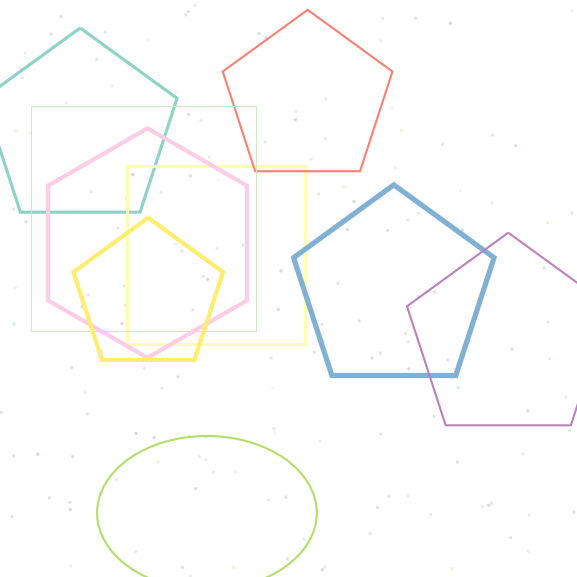[{"shape": "pentagon", "thickness": 1.5, "radius": 0.88, "center": [0.139, 0.774]}, {"shape": "square", "thickness": 1.5, "radius": 0.77, "center": [0.374, 0.558]}, {"shape": "pentagon", "thickness": 1, "radius": 0.77, "center": [0.533, 0.828]}, {"shape": "pentagon", "thickness": 2.5, "radius": 0.91, "center": [0.682, 0.497]}, {"shape": "oval", "thickness": 1, "radius": 0.95, "center": [0.358, 0.111]}, {"shape": "hexagon", "thickness": 2, "radius": 0.99, "center": [0.255, 0.578]}, {"shape": "pentagon", "thickness": 1, "radius": 0.92, "center": [0.88, 0.412]}, {"shape": "square", "thickness": 0.5, "radius": 0.97, "center": [0.248, 0.621]}, {"shape": "pentagon", "thickness": 2, "radius": 0.68, "center": [0.257, 0.486]}]